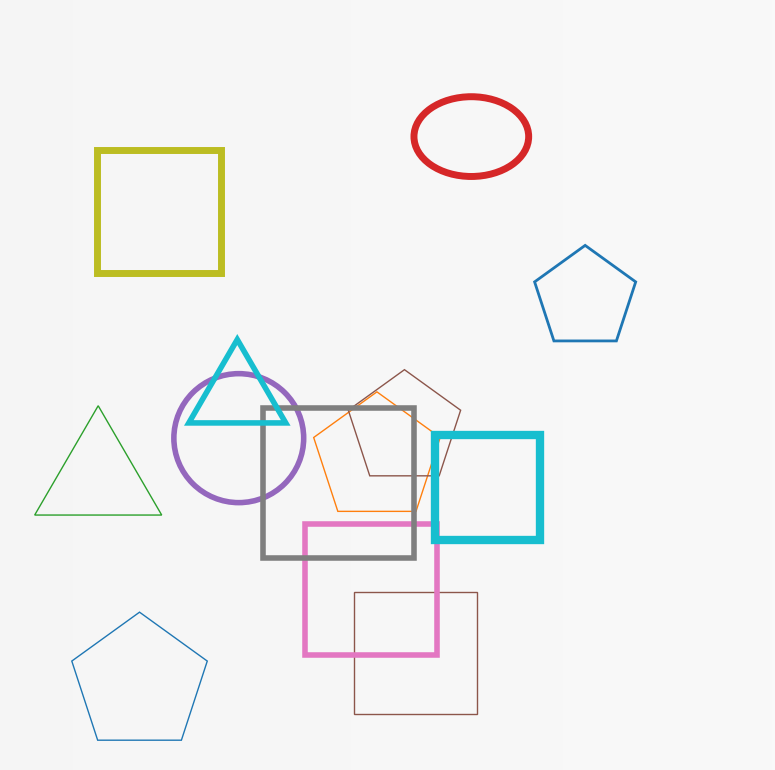[{"shape": "pentagon", "thickness": 0.5, "radius": 0.46, "center": [0.18, 0.113]}, {"shape": "pentagon", "thickness": 1, "radius": 0.34, "center": [0.755, 0.613]}, {"shape": "pentagon", "thickness": 0.5, "radius": 0.43, "center": [0.486, 0.405]}, {"shape": "triangle", "thickness": 0.5, "radius": 0.47, "center": [0.127, 0.378]}, {"shape": "oval", "thickness": 2.5, "radius": 0.37, "center": [0.608, 0.823]}, {"shape": "circle", "thickness": 2, "radius": 0.42, "center": [0.308, 0.431]}, {"shape": "square", "thickness": 0.5, "radius": 0.4, "center": [0.536, 0.152]}, {"shape": "pentagon", "thickness": 0.5, "radius": 0.38, "center": [0.522, 0.444]}, {"shape": "square", "thickness": 2, "radius": 0.42, "center": [0.478, 0.235]}, {"shape": "square", "thickness": 2, "radius": 0.49, "center": [0.437, 0.372]}, {"shape": "square", "thickness": 2.5, "radius": 0.4, "center": [0.205, 0.726]}, {"shape": "triangle", "thickness": 2, "radius": 0.36, "center": [0.306, 0.487]}, {"shape": "square", "thickness": 3, "radius": 0.34, "center": [0.629, 0.367]}]